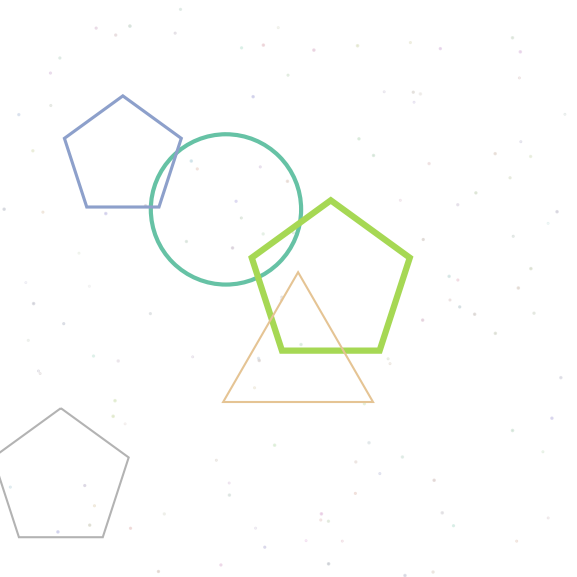[{"shape": "circle", "thickness": 2, "radius": 0.65, "center": [0.391, 0.637]}, {"shape": "pentagon", "thickness": 1.5, "radius": 0.53, "center": [0.213, 0.727]}, {"shape": "pentagon", "thickness": 3, "radius": 0.72, "center": [0.573, 0.508]}, {"shape": "triangle", "thickness": 1, "radius": 0.75, "center": [0.516, 0.378]}, {"shape": "pentagon", "thickness": 1, "radius": 0.62, "center": [0.105, 0.169]}]